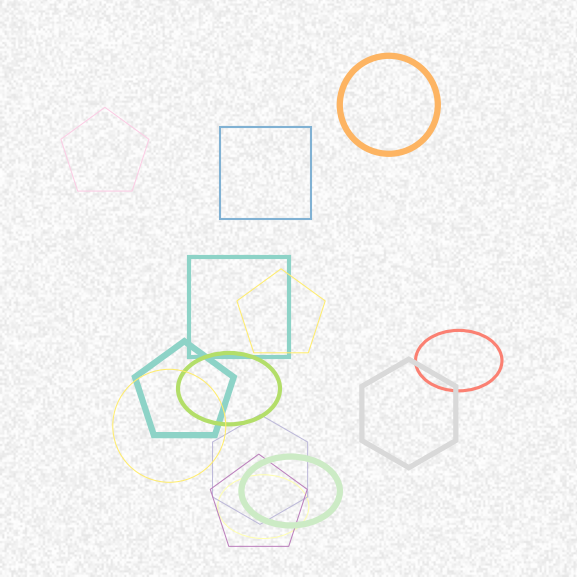[{"shape": "square", "thickness": 2, "radius": 0.43, "center": [0.414, 0.468]}, {"shape": "pentagon", "thickness": 3, "radius": 0.45, "center": [0.319, 0.318]}, {"shape": "oval", "thickness": 0.5, "radius": 0.39, "center": [0.456, 0.122]}, {"shape": "hexagon", "thickness": 0.5, "radius": 0.48, "center": [0.45, 0.186]}, {"shape": "oval", "thickness": 1.5, "radius": 0.37, "center": [0.794, 0.375]}, {"shape": "square", "thickness": 1, "radius": 0.4, "center": [0.46, 0.699]}, {"shape": "circle", "thickness": 3, "radius": 0.42, "center": [0.673, 0.818]}, {"shape": "oval", "thickness": 2, "radius": 0.44, "center": [0.397, 0.326]}, {"shape": "pentagon", "thickness": 0.5, "radius": 0.4, "center": [0.182, 0.733]}, {"shape": "hexagon", "thickness": 2.5, "radius": 0.47, "center": [0.708, 0.283]}, {"shape": "pentagon", "thickness": 0.5, "radius": 0.44, "center": [0.448, 0.124]}, {"shape": "oval", "thickness": 3, "radius": 0.43, "center": [0.503, 0.149]}, {"shape": "circle", "thickness": 0.5, "radius": 0.49, "center": [0.293, 0.262]}, {"shape": "pentagon", "thickness": 0.5, "radius": 0.4, "center": [0.487, 0.453]}]